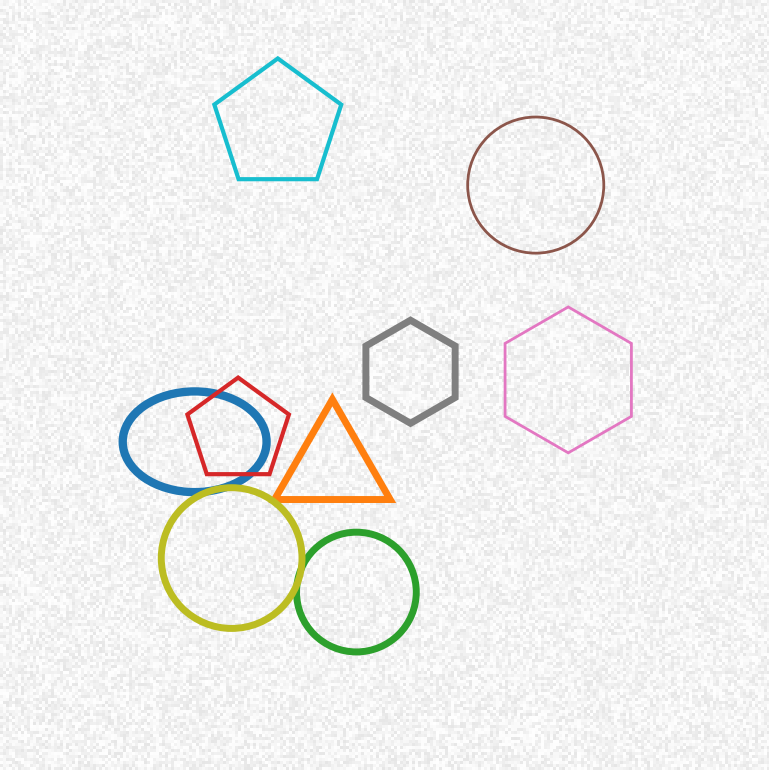[{"shape": "oval", "thickness": 3, "radius": 0.47, "center": [0.253, 0.426]}, {"shape": "triangle", "thickness": 2.5, "radius": 0.43, "center": [0.432, 0.395]}, {"shape": "circle", "thickness": 2.5, "radius": 0.39, "center": [0.463, 0.231]}, {"shape": "pentagon", "thickness": 1.5, "radius": 0.35, "center": [0.309, 0.44]}, {"shape": "circle", "thickness": 1, "radius": 0.44, "center": [0.696, 0.76]}, {"shape": "hexagon", "thickness": 1, "radius": 0.47, "center": [0.738, 0.507]}, {"shape": "hexagon", "thickness": 2.5, "radius": 0.33, "center": [0.533, 0.517]}, {"shape": "circle", "thickness": 2.5, "radius": 0.46, "center": [0.301, 0.275]}, {"shape": "pentagon", "thickness": 1.5, "radius": 0.43, "center": [0.361, 0.837]}]